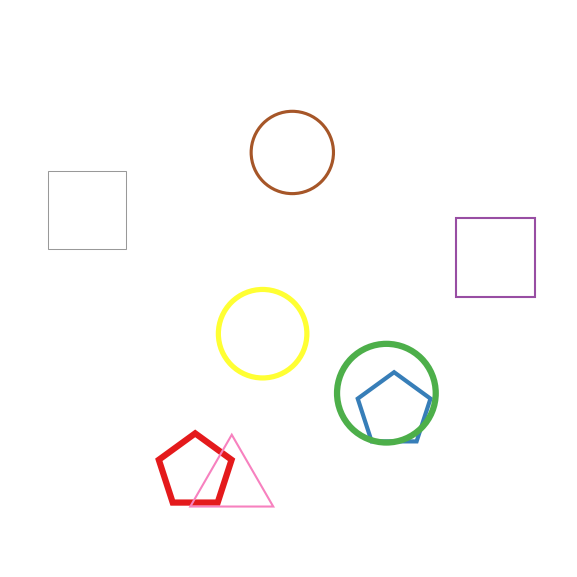[{"shape": "pentagon", "thickness": 3, "radius": 0.33, "center": [0.338, 0.182]}, {"shape": "pentagon", "thickness": 2, "radius": 0.33, "center": [0.682, 0.288]}, {"shape": "circle", "thickness": 3, "radius": 0.43, "center": [0.669, 0.318]}, {"shape": "square", "thickness": 1, "radius": 0.34, "center": [0.858, 0.553]}, {"shape": "circle", "thickness": 2.5, "radius": 0.38, "center": [0.455, 0.421]}, {"shape": "circle", "thickness": 1.5, "radius": 0.36, "center": [0.506, 0.735]}, {"shape": "triangle", "thickness": 1, "radius": 0.41, "center": [0.401, 0.163]}, {"shape": "square", "thickness": 0.5, "radius": 0.34, "center": [0.151, 0.635]}]